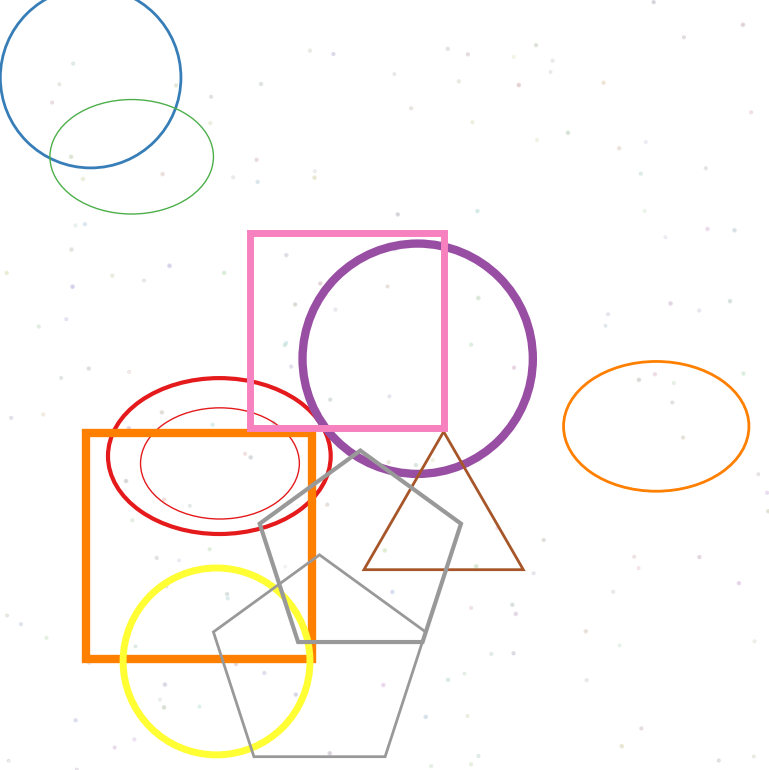[{"shape": "oval", "thickness": 1.5, "radius": 0.72, "center": [0.285, 0.408]}, {"shape": "oval", "thickness": 0.5, "radius": 0.52, "center": [0.286, 0.398]}, {"shape": "circle", "thickness": 1, "radius": 0.59, "center": [0.118, 0.899]}, {"shape": "oval", "thickness": 0.5, "radius": 0.53, "center": [0.171, 0.796]}, {"shape": "circle", "thickness": 3, "radius": 0.75, "center": [0.542, 0.534]}, {"shape": "square", "thickness": 3, "radius": 0.73, "center": [0.258, 0.291]}, {"shape": "oval", "thickness": 1, "radius": 0.6, "center": [0.852, 0.446]}, {"shape": "circle", "thickness": 2.5, "radius": 0.61, "center": [0.281, 0.141]}, {"shape": "triangle", "thickness": 1, "radius": 0.6, "center": [0.576, 0.32]}, {"shape": "square", "thickness": 2.5, "radius": 0.63, "center": [0.451, 0.57]}, {"shape": "pentagon", "thickness": 1, "radius": 0.72, "center": [0.415, 0.135]}, {"shape": "pentagon", "thickness": 1.5, "radius": 0.69, "center": [0.468, 0.277]}]